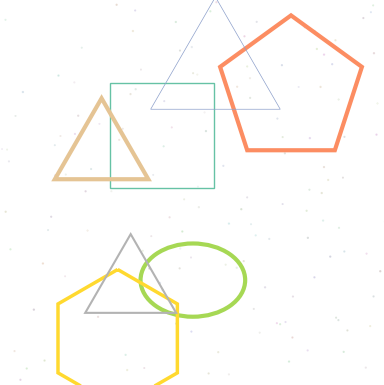[{"shape": "square", "thickness": 1, "radius": 0.68, "center": [0.421, 0.648]}, {"shape": "pentagon", "thickness": 3, "radius": 0.97, "center": [0.756, 0.766]}, {"shape": "triangle", "thickness": 0.5, "radius": 0.97, "center": [0.56, 0.813]}, {"shape": "oval", "thickness": 3, "radius": 0.68, "center": [0.501, 0.272]}, {"shape": "hexagon", "thickness": 2.5, "radius": 0.89, "center": [0.306, 0.121]}, {"shape": "triangle", "thickness": 3, "radius": 0.7, "center": [0.264, 0.605]}, {"shape": "triangle", "thickness": 1.5, "radius": 0.68, "center": [0.339, 0.256]}]